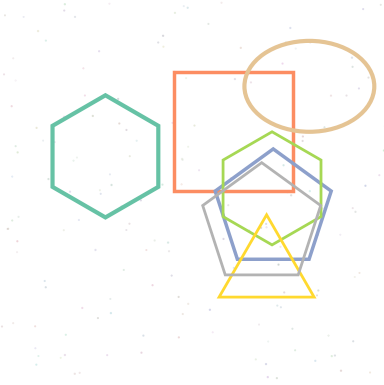[{"shape": "hexagon", "thickness": 3, "radius": 0.79, "center": [0.274, 0.594]}, {"shape": "square", "thickness": 2.5, "radius": 0.77, "center": [0.607, 0.658]}, {"shape": "pentagon", "thickness": 2.5, "radius": 0.79, "center": [0.71, 0.455]}, {"shape": "hexagon", "thickness": 2, "radius": 0.73, "center": [0.707, 0.511]}, {"shape": "triangle", "thickness": 2, "radius": 0.71, "center": [0.692, 0.3]}, {"shape": "oval", "thickness": 3, "radius": 0.84, "center": [0.804, 0.776]}, {"shape": "pentagon", "thickness": 2, "radius": 0.81, "center": [0.68, 0.416]}]